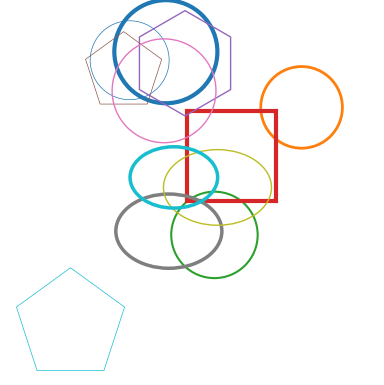[{"shape": "circle", "thickness": 0.5, "radius": 0.51, "center": [0.337, 0.844]}, {"shape": "circle", "thickness": 3, "radius": 0.67, "center": [0.431, 0.866]}, {"shape": "circle", "thickness": 2, "radius": 0.53, "center": [0.783, 0.721]}, {"shape": "circle", "thickness": 1.5, "radius": 0.56, "center": [0.557, 0.39]}, {"shape": "square", "thickness": 3, "radius": 0.58, "center": [0.601, 0.594]}, {"shape": "hexagon", "thickness": 1, "radius": 0.68, "center": [0.481, 0.836]}, {"shape": "pentagon", "thickness": 0.5, "radius": 0.52, "center": [0.321, 0.814]}, {"shape": "circle", "thickness": 1, "radius": 0.67, "center": [0.426, 0.764]}, {"shape": "oval", "thickness": 2.5, "radius": 0.69, "center": [0.439, 0.4]}, {"shape": "oval", "thickness": 1, "radius": 0.7, "center": [0.565, 0.513]}, {"shape": "pentagon", "thickness": 0.5, "radius": 0.74, "center": [0.183, 0.157]}, {"shape": "oval", "thickness": 2.5, "radius": 0.57, "center": [0.452, 0.539]}]